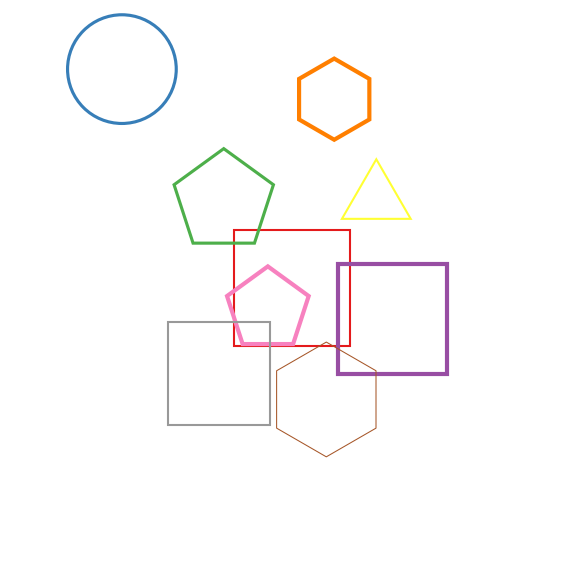[{"shape": "square", "thickness": 1, "radius": 0.5, "center": [0.506, 0.501]}, {"shape": "circle", "thickness": 1.5, "radius": 0.47, "center": [0.211, 0.879]}, {"shape": "pentagon", "thickness": 1.5, "radius": 0.45, "center": [0.387, 0.651]}, {"shape": "square", "thickness": 2, "radius": 0.47, "center": [0.68, 0.447]}, {"shape": "hexagon", "thickness": 2, "radius": 0.35, "center": [0.579, 0.827]}, {"shape": "triangle", "thickness": 1, "radius": 0.34, "center": [0.652, 0.655]}, {"shape": "hexagon", "thickness": 0.5, "radius": 0.5, "center": [0.565, 0.307]}, {"shape": "pentagon", "thickness": 2, "radius": 0.37, "center": [0.464, 0.464]}, {"shape": "square", "thickness": 1, "radius": 0.44, "center": [0.379, 0.352]}]